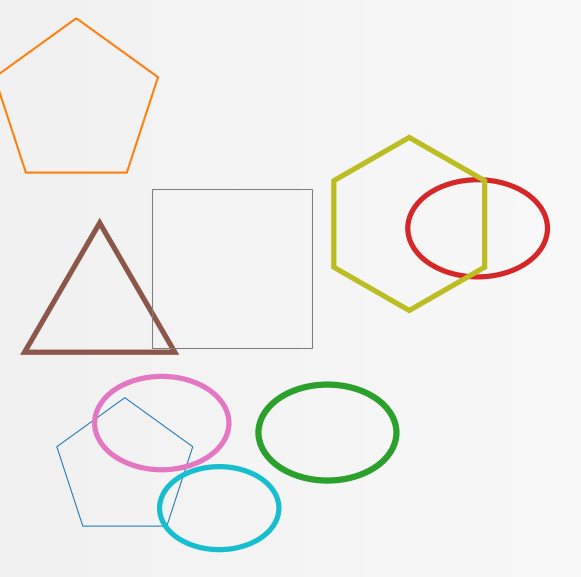[{"shape": "pentagon", "thickness": 0.5, "radius": 0.61, "center": [0.215, 0.188]}, {"shape": "pentagon", "thickness": 1, "radius": 0.74, "center": [0.131, 0.82]}, {"shape": "oval", "thickness": 3, "radius": 0.59, "center": [0.563, 0.25]}, {"shape": "oval", "thickness": 2.5, "radius": 0.6, "center": [0.822, 0.604]}, {"shape": "triangle", "thickness": 2.5, "radius": 0.75, "center": [0.172, 0.464]}, {"shape": "oval", "thickness": 2.5, "radius": 0.58, "center": [0.278, 0.267]}, {"shape": "square", "thickness": 0.5, "radius": 0.69, "center": [0.399, 0.533]}, {"shape": "hexagon", "thickness": 2.5, "radius": 0.75, "center": [0.704, 0.611]}, {"shape": "oval", "thickness": 2.5, "radius": 0.51, "center": [0.377, 0.119]}]